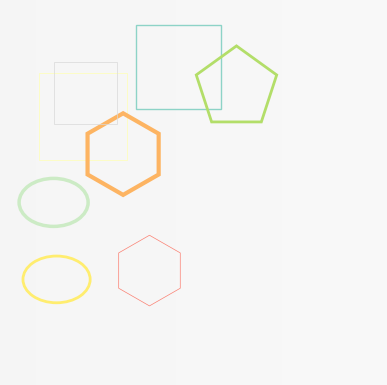[{"shape": "square", "thickness": 1, "radius": 0.55, "center": [0.461, 0.827]}, {"shape": "square", "thickness": 0.5, "radius": 0.57, "center": [0.215, 0.698]}, {"shape": "hexagon", "thickness": 0.5, "radius": 0.46, "center": [0.386, 0.297]}, {"shape": "hexagon", "thickness": 3, "radius": 0.53, "center": [0.318, 0.6]}, {"shape": "pentagon", "thickness": 2, "radius": 0.55, "center": [0.61, 0.772]}, {"shape": "square", "thickness": 0.5, "radius": 0.4, "center": [0.22, 0.757]}, {"shape": "oval", "thickness": 2.5, "radius": 0.45, "center": [0.138, 0.474]}, {"shape": "oval", "thickness": 2, "radius": 0.43, "center": [0.146, 0.274]}]